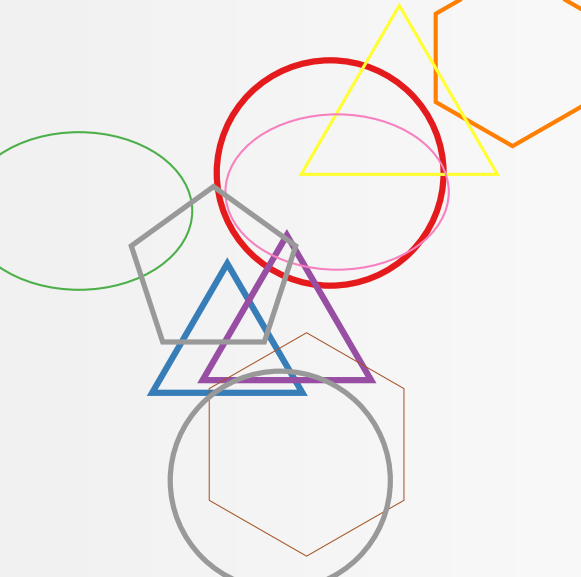[{"shape": "circle", "thickness": 3, "radius": 0.98, "center": [0.568, 0.7]}, {"shape": "triangle", "thickness": 3, "radius": 0.75, "center": [0.391, 0.394]}, {"shape": "oval", "thickness": 1, "radius": 0.97, "center": [0.136, 0.634]}, {"shape": "triangle", "thickness": 3, "radius": 0.84, "center": [0.494, 0.425]}, {"shape": "hexagon", "thickness": 2, "radius": 0.76, "center": [0.882, 0.899]}, {"shape": "triangle", "thickness": 1.5, "radius": 0.97, "center": [0.687, 0.795]}, {"shape": "hexagon", "thickness": 0.5, "radius": 0.97, "center": [0.527, 0.23]}, {"shape": "oval", "thickness": 1, "radius": 0.96, "center": [0.58, 0.667]}, {"shape": "circle", "thickness": 2.5, "radius": 0.95, "center": [0.482, 0.167]}, {"shape": "pentagon", "thickness": 2.5, "radius": 0.74, "center": [0.367, 0.527]}]